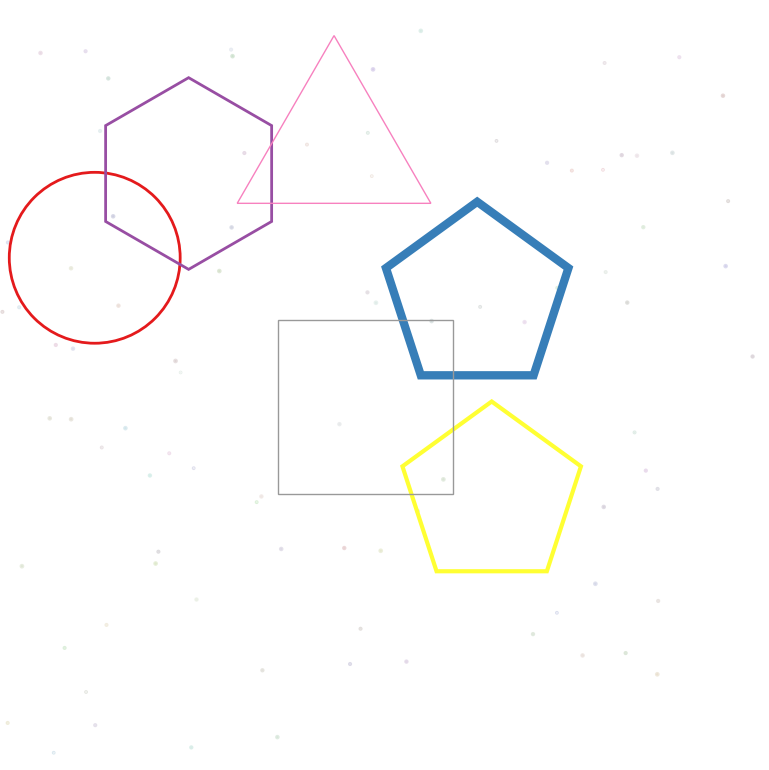[{"shape": "circle", "thickness": 1, "radius": 0.55, "center": [0.123, 0.665]}, {"shape": "pentagon", "thickness": 3, "radius": 0.62, "center": [0.62, 0.613]}, {"shape": "hexagon", "thickness": 1, "radius": 0.62, "center": [0.245, 0.775]}, {"shape": "pentagon", "thickness": 1.5, "radius": 0.61, "center": [0.639, 0.357]}, {"shape": "triangle", "thickness": 0.5, "radius": 0.73, "center": [0.434, 0.809]}, {"shape": "square", "thickness": 0.5, "radius": 0.57, "center": [0.475, 0.471]}]